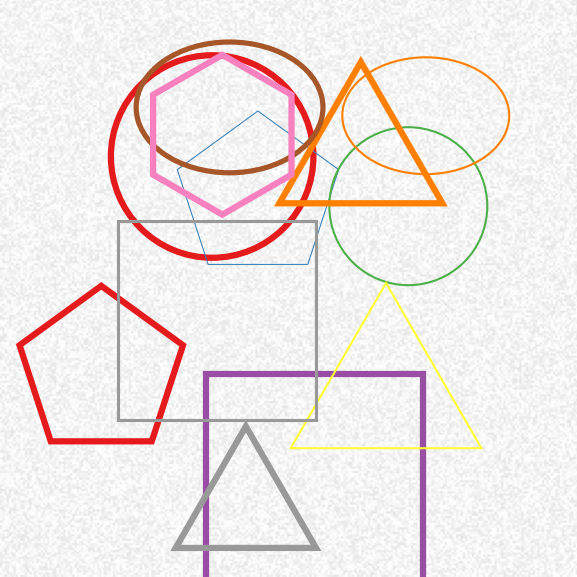[{"shape": "circle", "thickness": 3, "radius": 0.88, "center": [0.367, 0.728]}, {"shape": "pentagon", "thickness": 3, "radius": 0.74, "center": [0.175, 0.355]}, {"shape": "pentagon", "thickness": 0.5, "radius": 0.73, "center": [0.447, 0.66]}, {"shape": "circle", "thickness": 1, "radius": 0.68, "center": [0.707, 0.642]}, {"shape": "square", "thickness": 3, "radius": 0.94, "center": [0.545, 0.164]}, {"shape": "oval", "thickness": 1, "radius": 0.72, "center": [0.737, 0.799]}, {"shape": "triangle", "thickness": 3, "radius": 0.82, "center": [0.625, 0.729]}, {"shape": "triangle", "thickness": 1, "radius": 0.95, "center": [0.668, 0.318]}, {"shape": "oval", "thickness": 2.5, "radius": 0.81, "center": [0.397, 0.813]}, {"shape": "hexagon", "thickness": 3, "radius": 0.69, "center": [0.385, 0.766]}, {"shape": "triangle", "thickness": 3, "radius": 0.7, "center": [0.426, 0.12]}, {"shape": "square", "thickness": 1.5, "radius": 0.86, "center": [0.376, 0.444]}]